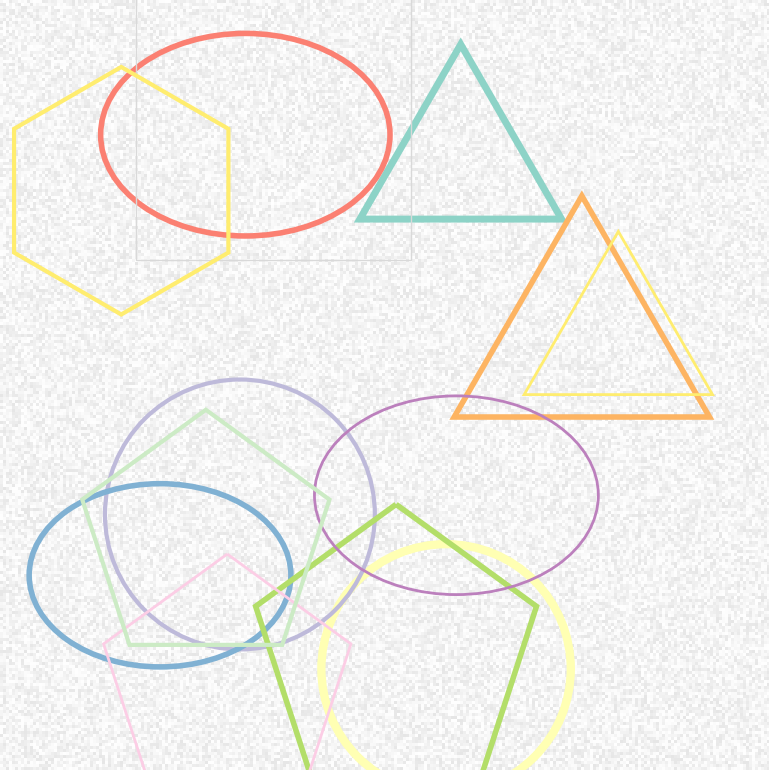[{"shape": "triangle", "thickness": 2.5, "radius": 0.76, "center": [0.598, 0.791]}, {"shape": "circle", "thickness": 3, "radius": 0.81, "center": [0.579, 0.131]}, {"shape": "circle", "thickness": 1.5, "radius": 0.88, "center": [0.312, 0.332]}, {"shape": "oval", "thickness": 2, "radius": 0.94, "center": [0.319, 0.825]}, {"shape": "oval", "thickness": 2, "radius": 0.85, "center": [0.208, 0.253]}, {"shape": "triangle", "thickness": 2, "radius": 0.96, "center": [0.756, 0.554]}, {"shape": "pentagon", "thickness": 2, "radius": 0.96, "center": [0.514, 0.153]}, {"shape": "pentagon", "thickness": 1, "radius": 0.84, "center": [0.295, 0.112]}, {"shape": "square", "thickness": 0.5, "radius": 0.89, "center": [0.356, 0.84]}, {"shape": "oval", "thickness": 1, "radius": 0.92, "center": [0.593, 0.357]}, {"shape": "pentagon", "thickness": 1.5, "radius": 0.84, "center": [0.267, 0.299]}, {"shape": "triangle", "thickness": 1, "radius": 0.71, "center": [0.803, 0.558]}, {"shape": "hexagon", "thickness": 1.5, "radius": 0.8, "center": [0.157, 0.752]}]